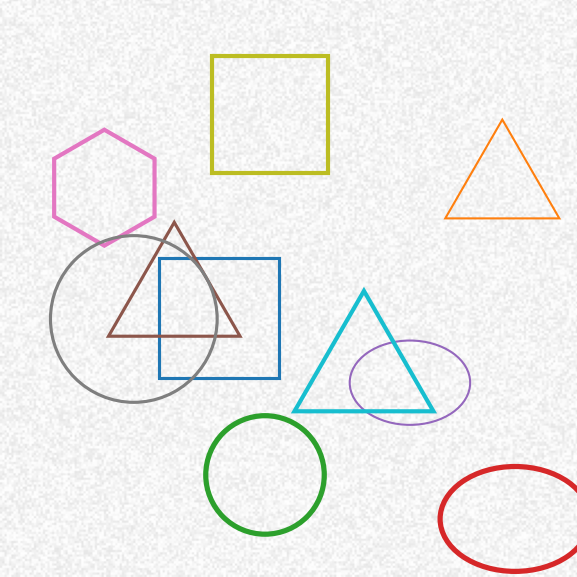[{"shape": "square", "thickness": 1.5, "radius": 0.52, "center": [0.379, 0.448]}, {"shape": "triangle", "thickness": 1, "radius": 0.57, "center": [0.87, 0.678]}, {"shape": "circle", "thickness": 2.5, "radius": 0.51, "center": [0.459, 0.177]}, {"shape": "oval", "thickness": 2.5, "radius": 0.65, "center": [0.892, 0.101]}, {"shape": "oval", "thickness": 1, "radius": 0.52, "center": [0.71, 0.336]}, {"shape": "triangle", "thickness": 1.5, "radius": 0.66, "center": [0.302, 0.483]}, {"shape": "hexagon", "thickness": 2, "radius": 0.5, "center": [0.181, 0.674]}, {"shape": "circle", "thickness": 1.5, "radius": 0.72, "center": [0.232, 0.447]}, {"shape": "square", "thickness": 2, "radius": 0.51, "center": [0.467, 0.801]}, {"shape": "triangle", "thickness": 2, "radius": 0.69, "center": [0.63, 0.356]}]